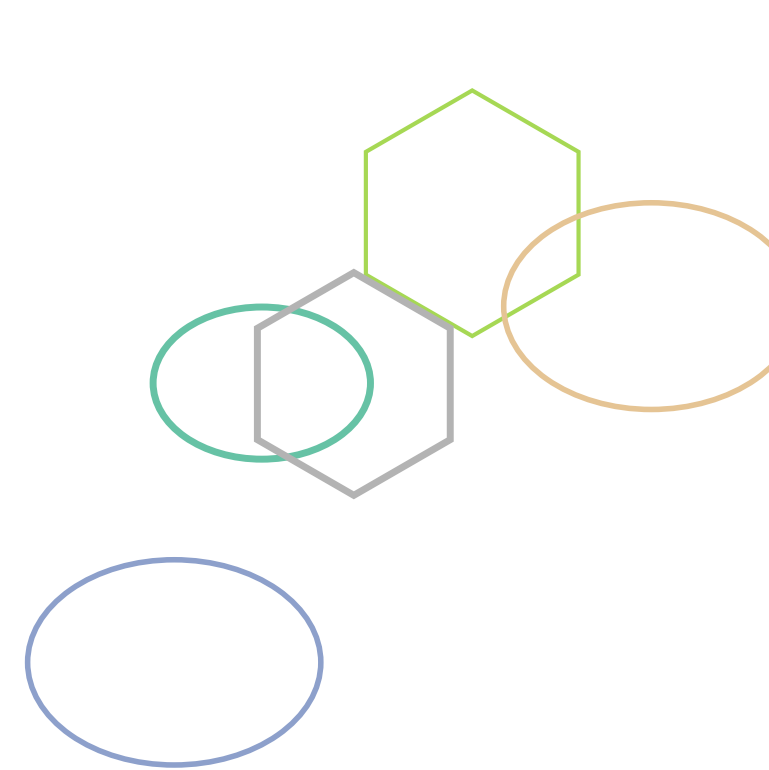[{"shape": "oval", "thickness": 2.5, "radius": 0.71, "center": [0.34, 0.502]}, {"shape": "oval", "thickness": 2, "radius": 0.95, "center": [0.226, 0.14]}, {"shape": "hexagon", "thickness": 1.5, "radius": 0.8, "center": [0.613, 0.723]}, {"shape": "oval", "thickness": 2, "radius": 0.96, "center": [0.846, 0.602]}, {"shape": "hexagon", "thickness": 2.5, "radius": 0.72, "center": [0.459, 0.501]}]